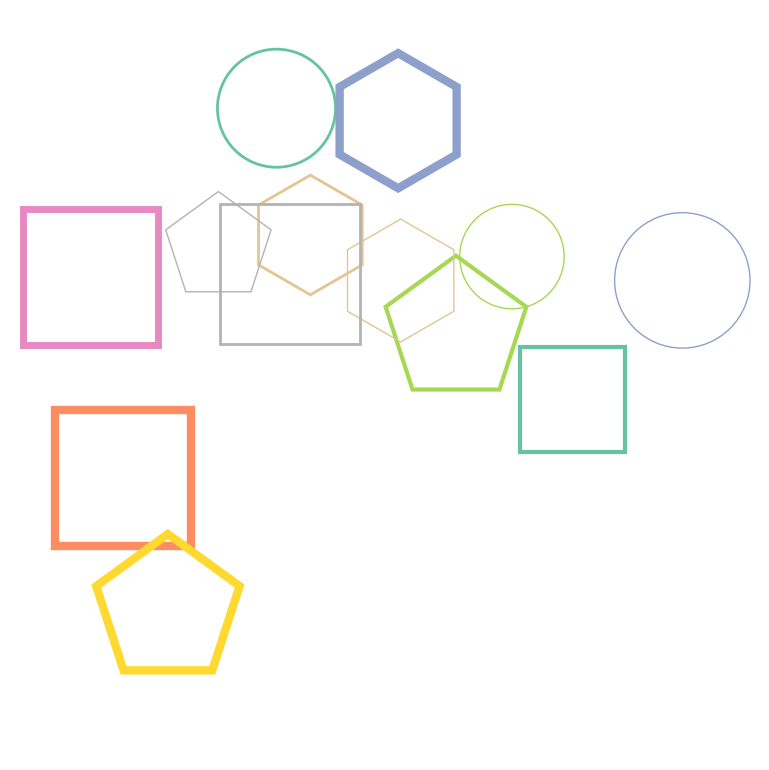[{"shape": "circle", "thickness": 1, "radius": 0.38, "center": [0.359, 0.859]}, {"shape": "square", "thickness": 1.5, "radius": 0.34, "center": [0.743, 0.481]}, {"shape": "square", "thickness": 3, "radius": 0.44, "center": [0.16, 0.38]}, {"shape": "hexagon", "thickness": 3, "radius": 0.44, "center": [0.517, 0.843]}, {"shape": "circle", "thickness": 0.5, "radius": 0.44, "center": [0.886, 0.636]}, {"shape": "square", "thickness": 2.5, "radius": 0.44, "center": [0.118, 0.64]}, {"shape": "pentagon", "thickness": 1.5, "radius": 0.48, "center": [0.592, 0.572]}, {"shape": "circle", "thickness": 0.5, "radius": 0.34, "center": [0.665, 0.667]}, {"shape": "pentagon", "thickness": 3, "radius": 0.49, "center": [0.218, 0.209]}, {"shape": "hexagon", "thickness": 1, "radius": 0.39, "center": [0.403, 0.695]}, {"shape": "hexagon", "thickness": 0.5, "radius": 0.4, "center": [0.52, 0.636]}, {"shape": "square", "thickness": 1, "radius": 0.45, "center": [0.377, 0.644]}, {"shape": "pentagon", "thickness": 0.5, "radius": 0.36, "center": [0.284, 0.679]}]